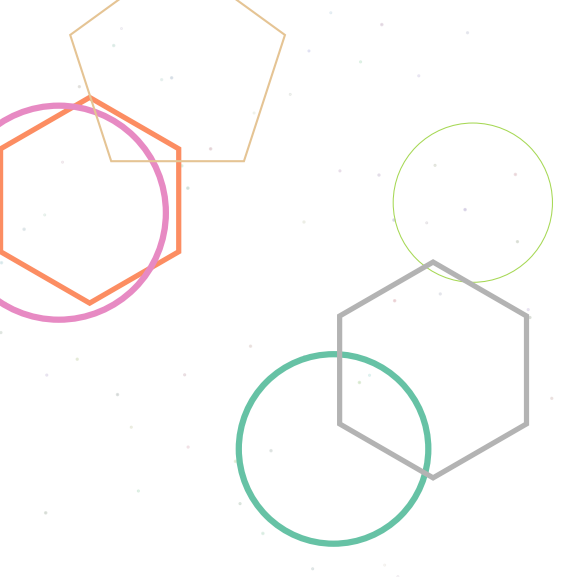[{"shape": "circle", "thickness": 3, "radius": 0.82, "center": [0.578, 0.222]}, {"shape": "hexagon", "thickness": 2.5, "radius": 0.89, "center": [0.155, 0.652]}, {"shape": "circle", "thickness": 3, "radius": 0.93, "center": [0.102, 0.631]}, {"shape": "circle", "thickness": 0.5, "radius": 0.69, "center": [0.819, 0.648]}, {"shape": "pentagon", "thickness": 1, "radius": 0.98, "center": [0.307, 0.878]}, {"shape": "hexagon", "thickness": 2.5, "radius": 0.93, "center": [0.75, 0.359]}]